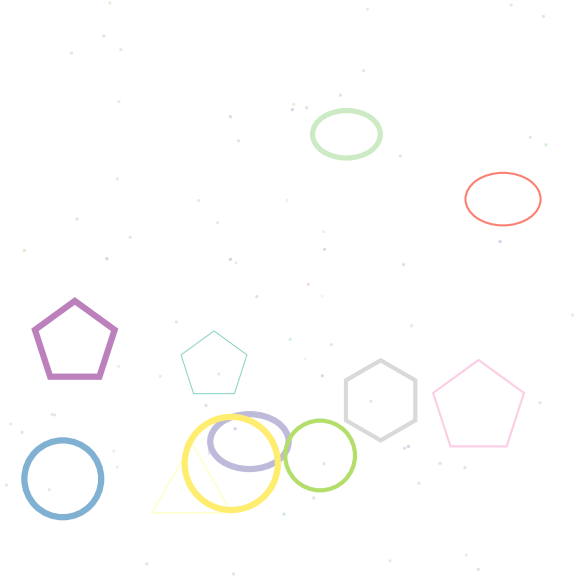[{"shape": "pentagon", "thickness": 0.5, "radius": 0.3, "center": [0.371, 0.366]}, {"shape": "triangle", "thickness": 0.5, "radius": 0.4, "center": [0.332, 0.151]}, {"shape": "oval", "thickness": 3, "radius": 0.34, "center": [0.432, 0.234]}, {"shape": "oval", "thickness": 1, "radius": 0.33, "center": [0.871, 0.654]}, {"shape": "circle", "thickness": 3, "radius": 0.33, "center": [0.109, 0.17]}, {"shape": "circle", "thickness": 2, "radius": 0.3, "center": [0.554, 0.21]}, {"shape": "pentagon", "thickness": 1, "radius": 0.41, "center": [0.829, 0.293]}, {"shape": "hexagon", "thickness": 2, "radius": 0.35, "center": [0.659, 0.306]}, {"shape": "pentagon", "thickness": 3, "radius": 0.36, "center": [0.13, 0.406]}, {"shape": "oval", "thickness": 2.5, "radius": 0.29, "center": [0.6, 0.767]}, {"shape": "circle", "thickness": 3, "radius": 0.4, "center": [0.4, 0.197]}]